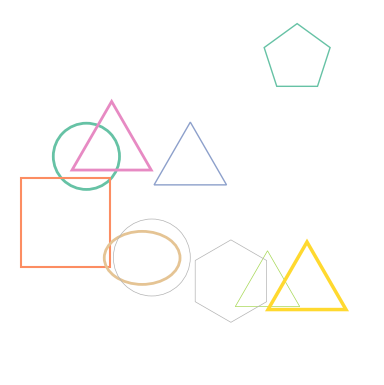[{"shape": "pentagon", "thickness": 1, "radius": 0.45, "center": [0.772, 0.849]}, {"shape": "circle", "thickness": 2, "radius": 0.43, "center": [0.224, 0.594]}, {"shape": "square", "thickness": 1.5, "radius": 0.58, "center": [0.17, 0.422]}, {"shape": "triangle", "thickness": 1, "radius": 0.54, "center": [0.494, 0.574]}, {"shape": "triangle", "thickness": 2, "radius": 0.59, "center": [0.29, 0.618]}, {"shape": "triangle", "thickness": 0.5, "radius": 0.48, "center": [0.695, 0.252]}, {"shape": "triangle", "thickness": 2.5, "radius": 0.58, "center": [0.797, 0.254]}, {"shape": "oval", "thickness": 2, "radius": 0.49, "center": [0.369, 0.33]}, {"shape": "hexagon", "thickness": 0.5, "radius": 0.54, "center": [0.6, 0.27]}, {"shape": "circle", "thickness": 0.5, "radius": 0.5, "center": [0.394, 0.331]}]